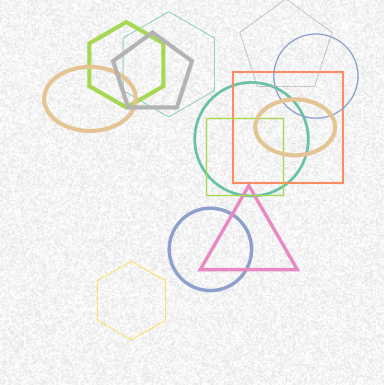[{"shape": "hexagon", "thickness": 0.5, "radius": 0.68, "center": [0.438, 0.833]}, {"shape": "circle", "thickness": 2, "radius": 0.74, "center": [0.653, 0.638]}, {"shape": "square", "thickness": 1.5, "radius": 0.72, "center": [0.747, 0.669]}, {"shape": "circle", "thickness": 2.5, "radius": 0.53, "center": [0.546, 0.352]}, {"shape": "circle", "thickness": 1, "radius": 0.55, "center": [0.821, 0.802]}, {"shape": "triangle", "thickness": 2.5, "radius": 0.73, "center": [0.646, 0.372]}, {"shape": "hexagon", "thickness": 3, "radius": 0.55, "center": [0.328, 0.832]}, {"shape": "square", "thickness": 1, "radius": 0.5, "center": [0.635, 0.593]}, {"shape": "hexagon", "thickness": 0.5, "radius": 0.51, "center": [0.341, 0.219]}, {"shape": "oval", "thickness": 3, "radius": 0.52, "center": [0.767, 0.669]}, {"shape": "oval", "thickness": 3, "radius": 0.6, "center": [0.234, 0.743]}, {"shape": "pentagon", "thickness": 0.5, "radius": 0.63, "center": [0.743, 0.877]}, {"shape": "pentagon", "thickness": 3, "radius": 0.54, "center": [0.396, 0.808]}]